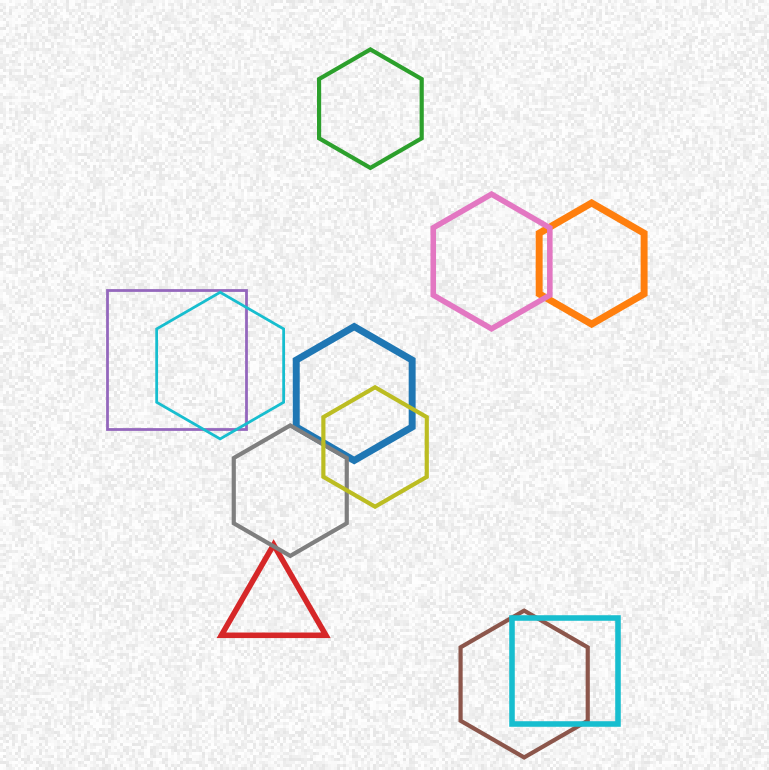[{"shape": "hexagon", "thickness": 2.5, "radius": 0.43, "center": [0.46, 0.489]}, {"shape": "hexagon", "thickness": 2.5, "radius": 0.39, "center": [0.768, 0.658]}, {"shape": "hexagon", "thickness": 1.5, "radius": 0.38, "center": [0.481, 0.859]}, {"shape": "triangle", "thickness": 2, "radius": 0.39, "center": [0.355, 0.214]}, {"shape": "square", "thickness": 1, "radius": 0.45, "center": [0.229, 0.533]}, {"shape": "hexagon", "thickness": 1.5, "radius": 0.48, "center": [0.681, 0.112]}, {"shape": "hexagon", "thickness": 2, "radius": 0.44, "center": [0.638, 0.66]}, {"shape": "hexagon", "thickness": 1.5, "radius": 0.42, "center": [0.377, 0.363]}, {"shape": "hexagon", "thickness": 1.5, "radius": 0.39, "center": [0.487, 0.419]}, {"shape": "hexagon", "thickness": 1, "radius": 0.48, "center": [0.286, 0.525]}, {"shape": "square", "thickness": 2, "radius": 0.34, "center": [0.733, 0.129]}]